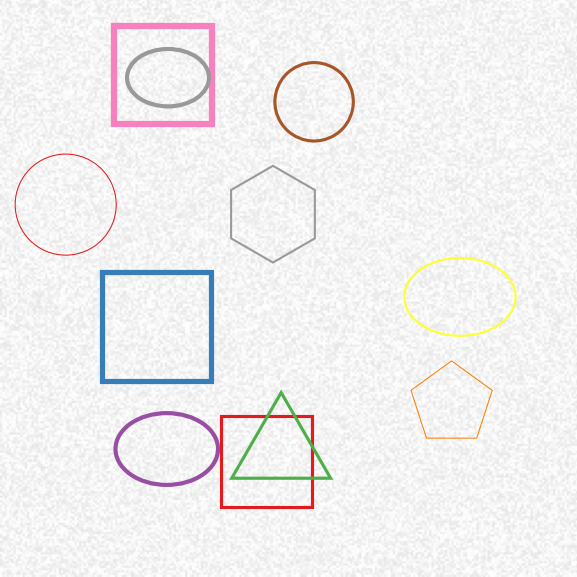[{"shape": "square", "thickness": 1.5, "radius": 0.39, "center": [0.462, 0.2]}, {"shape": "circle", "thickness": 0.5, "radius": 0.44, "center": [0.114, 0.645]}, {"shape": "square", "thickness": 2.5, "radius": 0.47, "center": [0.271, 0.434]}, {"shape": "triangle", "thickness": 1.5, "radius": 0.49, "center": [0.487, 0.22]}, {"shape": "oval", "thickness": 2, "radius": 0.44, "center": [0.289, 0.222]}, {"shape": "pentagon", "thickness": 0.5, "radius": 0.37, "center": [0.782, 0.3]}, {"shape": "oval", "thickness": 1, "radius": 0.48, "center": [0.796, 0.485]}, {"shape": "circle", "thickness": 1.5, "radius": 0.34, "center": [0.544, 0.823]}, {"shape": "square", "thickness": 3, "radius": 0.42, "center": [0.283, 0.869]}, {"shape": "oval", "thickness": 2, "radius": 0.35, "center": [0.291, 0.865]}, {"shape": "hexagon", "thickness": 1, "radius": 0.42, "center": [0.473, 0.628]}]